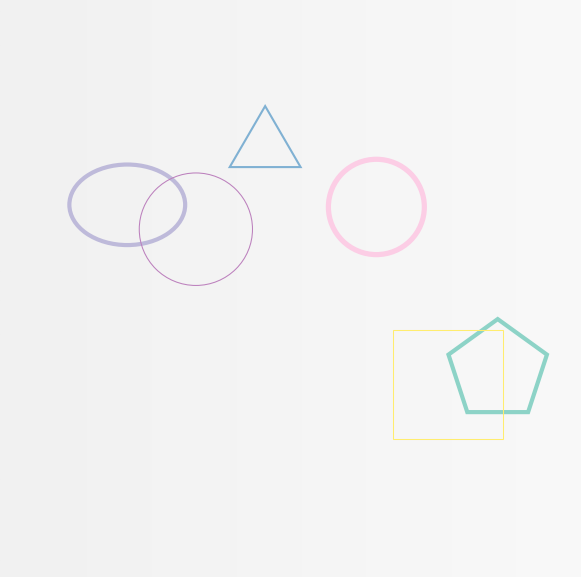[{"shape": "pentagon", "thickness": 2, "radius": 0.45, "center": [0.856, 0.358]}, {"shape": "oval", "thickness": 2, "radius": 0.5, "center": [0.219, 0.644]}, {"shape": "triangle", "thickness": 1, "radius": 0.35, "center": [0.456, 0.745]}, {"shape": "circle", "thickness": 2.5, "radius": 0.41, "center": [0.648, 0.641]}, {"shape": "circle", "thickness": 0.5, "radius": 0.49, "center": [0.337, 0.602]}, {"shape": "square", "thickness": 0.5, "radius": 0.47, "center": [0.771, 0.334]}]